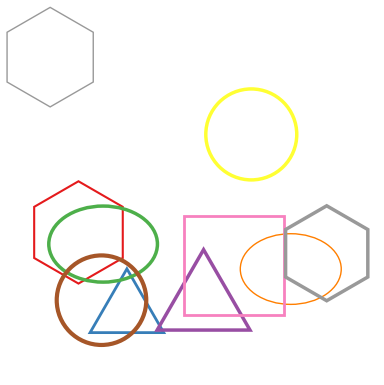[{"shape": "hexagon", "thickness": 1.5, "radius": 0.66, "center": [0.204, 0.396]}, {"shape": "triangle", "thickness": 2, "radius": 0.55, "center": [0.33, 0.191]}, {"shape": "oval", "thickness": 2.5, "radius": 0.71, "center": [0.268, 0.366]}, {"shape": "triangle", "thickness": 2.5, "radius": 0.7, "center": [0.529, 0.212]}, {"shape": "oval", "thickness": 1, "radius": 0.66, "center": [0.755, 0.301]}, {"shape": "circle", "thickness": 2.5, "radius": 0.59, "center": [0.653, 0.651]}, {"shape": "circle", "thickness": 3, "radius": 0.58, "center": [0.264, 0.22]}, {"shape": "square", "thickness": 2, "radius": 0.65, "center": [0.607, 0.31]}, {"shape": "hexagon", "thickness": 1, "radius": 0.65, "center": [0.13, 0.852]}, {"shape": "hexagon", "thickness": 2.5, "radius": 0.62, "center": [0.849, 0.342]}]